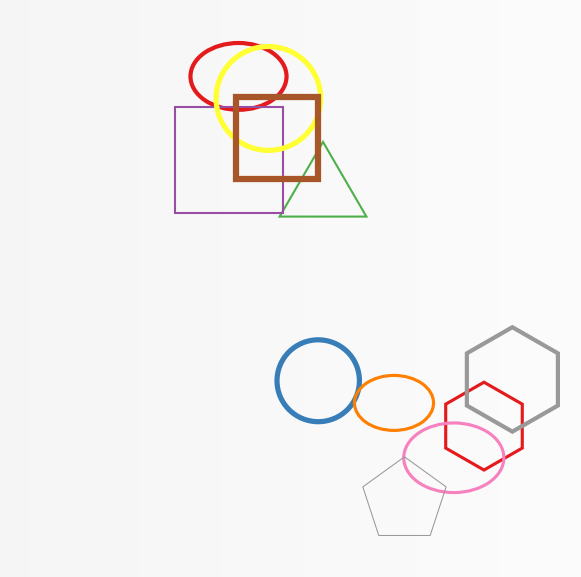[{"shape": "hexagon", "thickness": 1.5, "radius": 0.38, "center": [0.833, 0.261]}, {"shape": "oval", "thickness": 2, "radius": 0.41, "center": [0.41, 0.867]}, {"shape": "circle", "thickness": 2.5, "radius": 0.35, "center": [0.547, 0.34]}, {"shape": "triangle", "thickness": 1, "radius": 0.43, "center": [0.556, 0.667]}, {"shape": "square", "thickness": 1, "radius": 0.46, "center": [0.394, 0.722]}, {"shape": "oval", "thickness": 1.5, "radius": 0.34, "center": [0.678, 0.301]}, {"shape": "circle", "thickness": 2.5, "radius": 0.45, "center": [0.462, 0.829]}, {"shape": "square", "thickness": 3, "radius": 0.35, "center": [0.476, 0.76]}, {"shape": "oval", "thickness": 1.5, "radius": 0.43, "center": [0.781, 0.206]}, {"shape": "pentagon", "thickness": 0.5, "radius": 0.38, "center": [0.696, 0.133]}, {"shape": "hexagon", "thickness": 2, "radius": 0.45, "center": [0.882, 0.342]}]